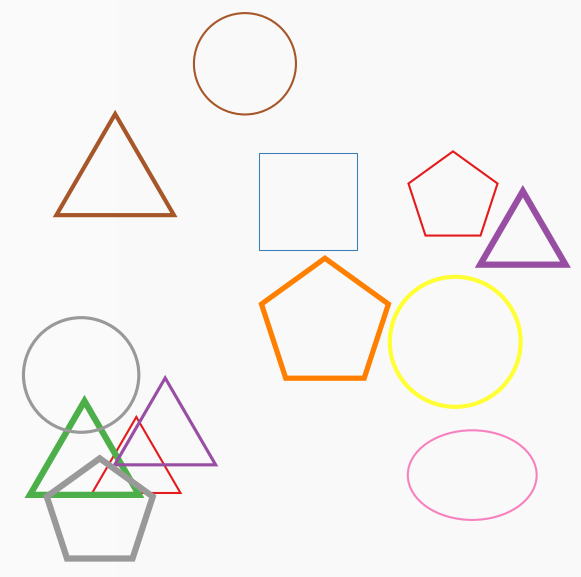[{"shape": "pentagon", "thickness": 1, "radius": 0.4, "center": [0.779, 0.656]}, {"shape": "triangle", "thickness": 1, "radius": 0.44, "center": [0.235, 0.189]}, {"shape": "square", "thickness": 0.5, "radius": 0.42, "center": [0.529, 0.651]}, {"shape": "triangle", "thickness": 3, "radius": 0.54, "center": [0.145, 0.196]}, {"shape": "triangle", "thickness": 1.5, "radius": 0.5, "center": [0.284, 0.244]}, {"shape": "triangle", "thickness": 3, "radius": 0.42, "center": [0.9, 0.583]}, {"shape": "pentagon", "thickness": 2.5, "radius": 0.57, "center": [0.559, 0.437]}, {"shape": "circle", "thickness": 2, "radius": 0.56, "center": [0.783, 0.407]}, {"shape": "triangle", "thickness": 2, "radius": 0.58, "center": [0.198, 0.685]}, {"shape": "circle", "thickness": 1, "radius": 0.44, "center": [0.421, 0.889]}, {"shape": "oval", "thickness": 1, "radius": 0.55, "center": [0.812, 0.176]}, {"shape": "pentagon", "thickness": 3, "radius": 0.48, "center": [0.172, 0.11]}, {"shape": "circle", "thickness": 1.5, "radius": 0.5, "center": [0.14, 0.35]}]